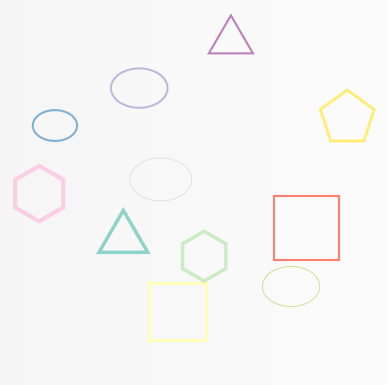[{"shape": "triangle", "thickness": 2.5, "radius": 0.36, "center": [0.318, 0.381]}, {"shape": "square", "thickness": 2, "radius": 0.37, "center": [0.458, 0.192]}, {"shape": "oval", "thickness": 1.5, "radius": 0.37, "center": [0.359, 0.771]}, {"shape": "square", "thickness": 1.5, "radius": 0.42, "center": [0.792, 0.408]}, {"shape": "oval", "thickness": 1.5, "radius": 0.29, "center": [0.142, 0.674]}, {"shape": "oval", "thickness": 0.5, "radius": 0.37, "center": [0.751, 0.256]}, {"shape": "hexagon", "thickness": 3, "radius": 0.36, "center": [0.101, 0.497]}, {"shape": "oval", "thickness": 0.5, "radius": 0.4, "center": [0.415, 0.534]}, {"shape": "triangle", "thickness": 1.5, "radius": 0.33, "center": [0.596, 0.894]}, {"shape": "hexagon", "thickness": 2.5, "radius": 0.32, "center": [0.527, 0.335]}, {"shape": "pentagon", "thickness": 2, "radius": 0.37, "center": [0.896, 0.693]}]